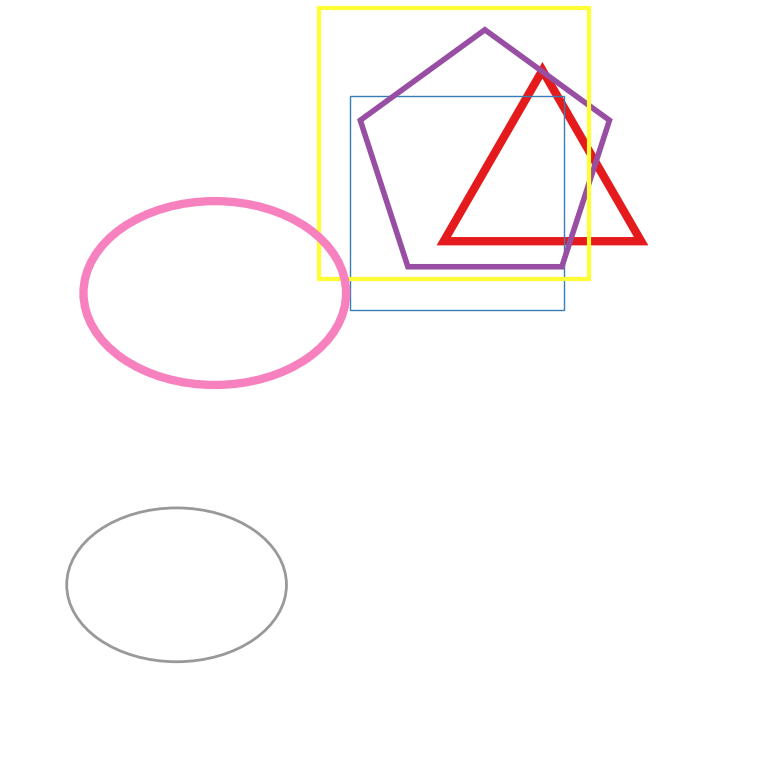[{"shape": "triangle", "thickness": 3, "radius": 0.74, "center": [0.704, 0.761]}, {"shape": "square", "thickness": 0.5, "radius": 0.7, "center": [0.593, 0.736]}, {"shape": "pentagon", "thickness": 2, "radius": 0.85, "center": [0.63, 0.791]}, {"shape": "square", "thickness": 1.5, "radius": 0.88, "center": [0.59, 0.814]}, {"shape": "oval", "thickness": 3, "radius": 0.85, "center": [0.279, 0.619]}, {"shape": "oval", "thickness": 1, "radius": 0.71, "center": [0.229, 0.24]}]